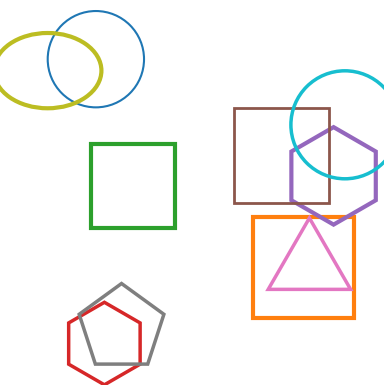[{"shape": "circle", "thickness": 1.5, "radius": 0.63, "center": [0.249, 0.846]}, {"shape": "square", "thickness": 3, "radius": 0.65, "center": [0.788, 0.306]}, {"shape": "square", "thickness": 3, "radius": 0.55, "center": [0.346, 0.517]}, {"shape": "hexagon", "thickness": 2.5, "radius": 0.54, "center": [0.271, 0.108]}, {"shape": "hexagon", "thickness": 3, "radius": 0.63, "center": [0.866, 0.543]}, {"shape": "square", "thickness": 2, "radius": 0.61, "center": [0.731, 0.596]}, {"shape": "triangle", "thickness": 2.5, "radius": 0.62, "center": [0.804, 0.31]}, {"shape": "pentagon", "thickness": 2.5, "radius": 0.58, "center": [0.316, 0.148]}, {"shape": "oval", "thickness": 3, "radius": 0.7, "center": [0.124, 0.817]}, {"shape": "circle", "thickness": 2.5, "radius": 0.7, "center": [0.896, 0.676]}]